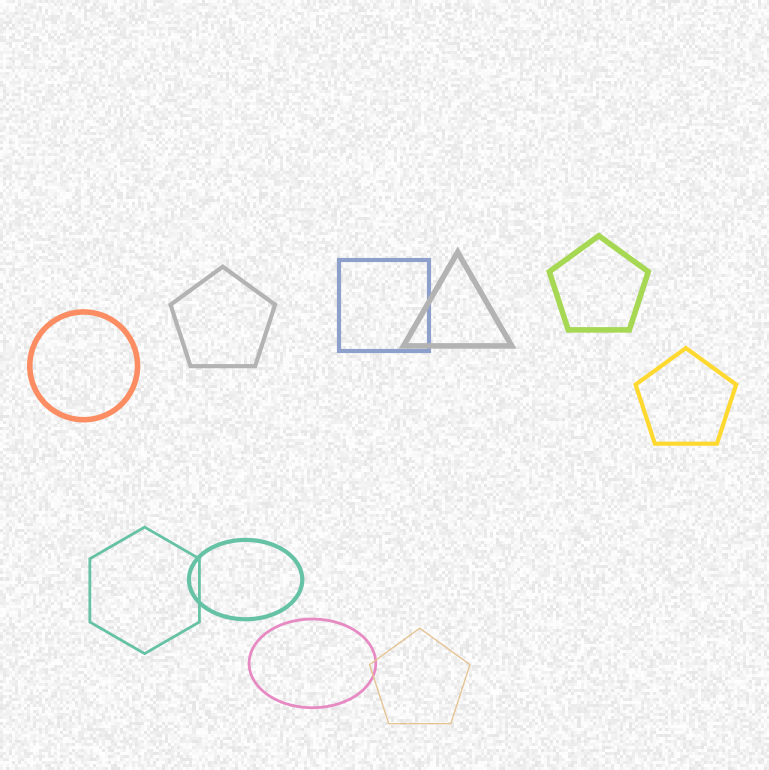[{"shape": "hexagon", "thickness": 1, "radius": 0.41, "center": [0.188, 0.233]}, {"shape": "oval", "thickness": 1.5, "radius": 0.37, "center": [0.319, 0.247]}, {"shape": "circle", "thickness": 2, "radius": 0.35, "center": [0.109, 0.525]}, {"shape": "square", "thickness": 1.5, "radius": 0.29, "center": [0.499, 0.603]}, {"shape": "oval", "thickness": 1, "radius": 0.41, "center": [0.406, 0.138]}, {"shape": "pentagon", "thickness": 2, "radius": 0.34, "center": [0.778, 0.626]}, {"shape": "pentagon", "thickness": 1.5, "radius": 0.34, "center": [0.891, 0.479]}, {"shape": "pentagon", "thickness": 0.5, "radius": 0.34, "center": [0.545, 0.116]}, {"shape": "triangle", "thickness": 2, "radius": 0.41, "center": [0.594, 0.591]}, {"shape": "pentagon", "thickness": 1.5, "radius": 0.36, "center": [0.289, 0.582]}]